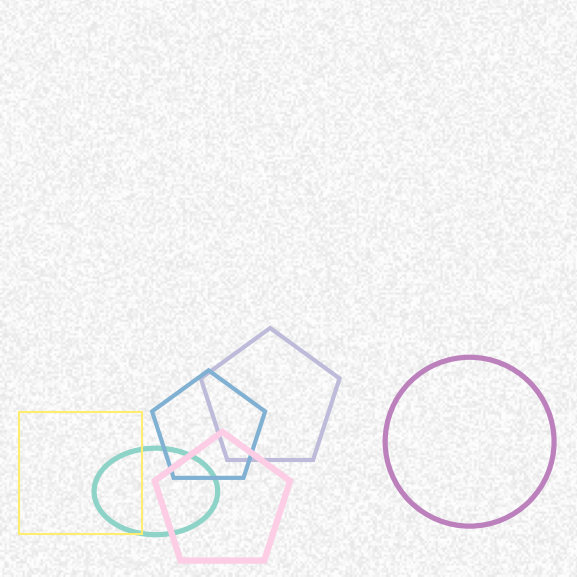[{"shape": "oval", "thickness": 2.5, "radius": 0.54, "center": [0.27, 0.148]}, {"shape": "pentagon", "thickness": 2, "radius": 0.63, "center": [0.468, 0.305]}, {"shape": "pentagon", "thickness": 2, "radius": 0.51, "center": [0.361, 0.255]}, {"shape": "pentagon", "thickness": 3, "radius": 0.62, "center": [0.385, 0.128]}, {"shape": "circle", "thickness": 2.5, "radius": 0.73, "center": [0.813, 0.234]}, {"shape": "square", "thickness": 1, "radius": 0.53, "center": [0.14, 0.18]}]